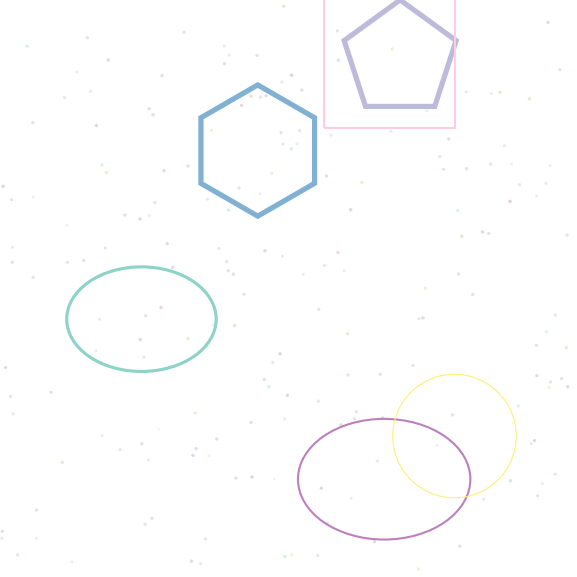[{"shape": "oval", "thickness": 1.5, "radius": 0.65, "center": [0.245, 0.446]}, {"shape": "pentagon", "thickness": 2.5, "radius": 0.51, "center": [0.693, 0.897]}, {"shape": "hexagon", "thickness": 2.5, "radius": 0.57, "center": [0.446, 0.738]}, {"shape": "square", "thickness": 1, "radius": 0.57, "center": [0.675, 0.891]}, {"shape": "oval", "thickness": 1, "radius": 0.75, "center": [0.665, 0.169]}, {"shape": "circle", "thickness": 0.5, "radius": 0.53, "center": [0.787, 0.244]}]